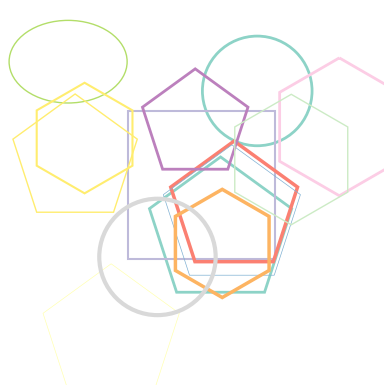[{"shape": "pentagon", "thickness": 2, "radius": 0.97, "center": [0.573, 0.398]}, {"shape": "circle", "thickness": 2, "radius": 0.71, "center": [0.668, 0.764]}, {"shape": "pentagon", "thickness": 0.5, "radius": 0.93, "center": [0.289, 0.129]}, {"shape": "square", "thickness": 1.5, "radius": 0.96, "center": [0.524, 0.52]}, {"shape": "pentagon", "thickness": 2.5, "radius": 0.87, "center": [0.608, 0.46]}, {"shape": "pentagon", "thickness": 0.5, "radius": 0.94, "center": [0.602, 0.437]}, {"shape": "hexagon", "thickness": 2.5, "radius": 0.7, "center": [0.577, 0.368]}, {"shape": "oval", "thickness": 1, "radius": 0.77, "center": [0.177, 0.84]}, {"shape": "hexagon", "thickness": 2, "radius": 0.9, "center": [0.881, 0.671]}, {"shape": "circle", "thickness": 3, "radius": 0.76, "center": [0.409, 0.333]}, {"shape": "pentagon", "thickness": 2, "radius": 0.72, "center": [0.507, 0.677]}, {"shape": "hexagon", "thickness": 1, "radius": 0.85, "center": [0.757, 0.586]}, {"shape": "pentagon", "thickness": 1, "radius": 0.85, "center": [0.195, 0.586]}, {"shape": "hexagon", "thickness": 1.5, "radius": 0.72, "center": [0.22, 0.641]}]